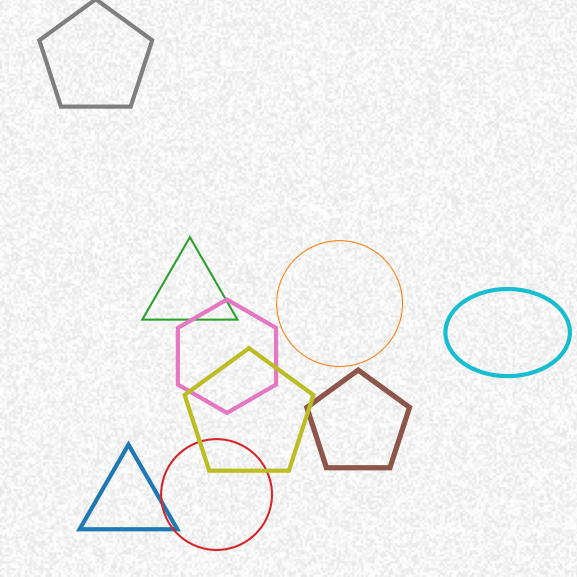[{"shape": "triangle", "thickness": 2, "radius": 0.49, "center": [0.222, 0.132]}, {"shape": "circle", "thickness": 0.5, "radius": 0.54, "center": [0.588, 0.473]}, {"shape": "triangle", "thickness": 1, "radius": 0.48, "center": [0.329, 0.493]}, {"shape": "circle", "thickness": 1, "radius": 0.48, "center": [0.375, 0.143]}, {"shape": "pentagon", "thickness": 2.5, "radius": 0.47, "center": [0.62, 0.265]}, {"shape": "hexagon", "thickness": 2, "radius": 0.49, "center": [0.393, 0.382]}, {"shape": "pentagon", "thickness": 2, "radius": 0.51, "center": [0.166, 0.898]}, {"shape": "pentagon", "thickness": 2, "radius": 0.59, "center": [0.431, 0.279]}, {"shape": "oval", "thickness": 2, "radius": 0.54, "center": [0.879, 0.423]}]